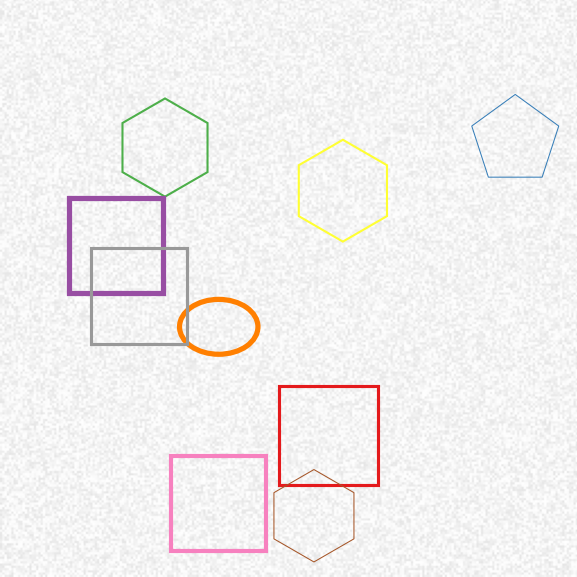[{"shape": "square", "thickness": 1.5, "radius": 0.43, "center": [0.569, 0.244]}, {"shape": "pentagon", "thickness": 0.5, "radius": 0.4, "center": [0.892, 0.756]}, {"shape": "hexagon", "thickness": 1, "radius": 0.43, "center": [0.286, 0.744]}, {"shape": "square", "thickness": 2.5, "radius": 0.41, "center": [0.201, 0.574]}, {"shape": "oval", "thickness": 2.5, "radius": 0.34, "center": [0.379, 0.433]}, {"shape": "hexagon", "thickness": 1, "radius": 0.44, "center": [0.594, 0.669]}, {"shape": "hexagon", "thickness": 0.5, "radius": 0.4, "center": [0.544, 0.106]}, {"shape": "square", "thickness": 2, "radius": 0.41, "center": [0.378, 0.127]}, {"shape": "square", "thickness": 1.5, "radius": 0.42, "center": [0.24, 0.487]}]